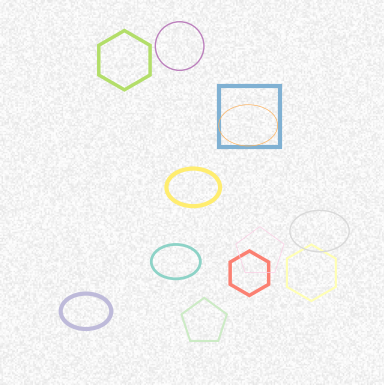[{"shape": "oval", "thickness": 2, "radius": 0.32, "center": [0.457, 0.32]}, {"shape": "hexagon", "thickness": 1.5, "radius": 0.37, "center": [0.809, 0.292]}, {"shape": "oval", "thickness": 3, "radius": 0.33, "center": [0.223, 0.191]}, {"shape": "hexagon", "thickness": 2.5, "radius": 0.29, "center": [0.648, 0.29]}, {"shape": "square", "thickness": 3, "radius": 0.39, "center": [0.648, 0.696]}, {"shape": "oval", "thickness": 0.5, "radius": 0.38, "center": [0.645, 0.674]}, {"shape": "hexagon", "thickness": 2.5, "radius": 0.38, "center": [0.323, 0.844]}, {"shape": "pentagon", "thickness": 0.5, "radius": 0.33, "center": [0.675, 0.346]}, {"shape": "oval", "thickness": 1, "radius": 0.38, "center": [0.83, 0.4]}, {"shape": "circle", "thickness": 1, "radius": 0.32, "center": [0.467, 0.88]}, {"shape": "pentagon", "thickness": 1.5, "radius": 0.31, "center": [0.53, 0.165]}, {"shape": "oval", "thickness": 3, "radius": 0.35, "center": [0.502, 0.513]}]